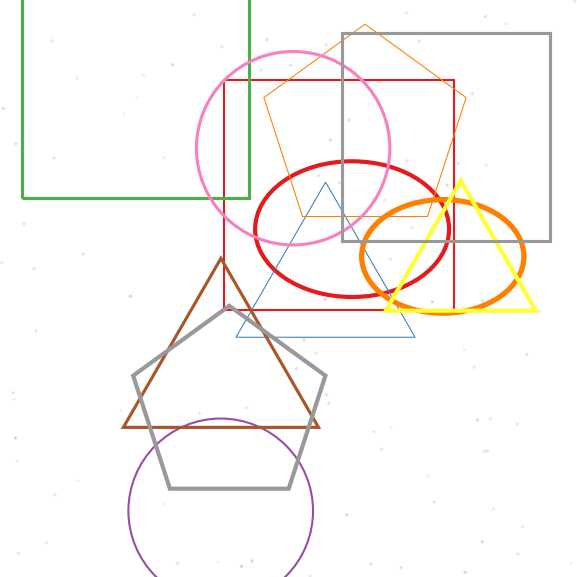[{"shape": "square", "thickness": 1, "radius": 1.0, "center": [0.587, 0.662]}, {"shape": "oval", "thickness": 2, "radius": 0.84, "center": [0.61, 0.602]}, {"shape": "triangle", "thickness": 0.5, "radius": 0.9, "center": [0.564, 0.505]}, {"shape": "square", "thickness": 1.5, "radius": 0.98, "center": [0.235, 0.853]}, {"shape": "circle", "thickness": 1, "radius": 0.8, "center": [0.382, 0.115]}, {"shape": "oval", "thickness": 2.5, "radius": 0.7, "center": [0.767, 0.555]}, {"shape": "pentagon", "thickness": 0.5, "radius": 0.92, "center": [0.632, 0.773]}, {"shape": "triangle", "thickness": 2, "radius": 0.75, "center": [0.798, 0.536]}, {"shape": "triangle", "thickness": 1.5, "radius": 0.98, "center": [0.383, 0.357]}, {"shape": "circle", "thickness": 1.5, "radius": 0.84, "center": [0.508, 0.742]}, {"shape": "pentagon", "thickness": 2, "radius": 0.88, "center": [0.397, 0.295]}, {"shape": "square", "thickness": 1.5, "radius": 0.9, "center": [0.773, 0.762]}]